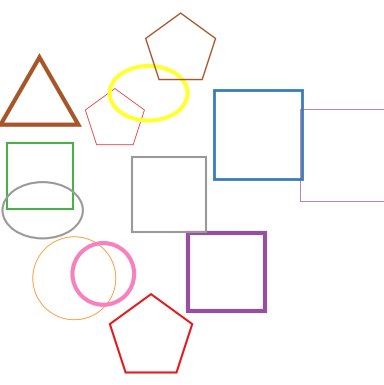[{"shape": "pentagon", "thickness": 1.5, "radius": 0.56, "center": [0.392, 0.124]}, {"shape": "pentagon", "thickness": 0.5, "radius": 0.4, "center": [0.298, 0.689]}, {"shape": "square", "thickness": 2, "radius": 0.57, "center": [0.67, 0.651]}, {"shape": "square", "thickness": 1.5, "radius": 0.43, "center": [0.103, 0.543]}, {"shape": "square", "thickness": 0.5, "radius": 0.6, "center": [0.898, 0.598]}, {"shape": "square", "thickness": 3, "radius": 0.5, "center": [0.588, 0.293]}, {"shape": "circle", "thickness": 0.5, "radius": 0.54, "center": [0.193, 0.277]}, {"shape": "oval", "thickness": 3, "radius": 0.51, "center": [0.386, 0.758]}, {"shape": "pentagon", "thickness": 1, "radius": 0.48, "center": [0.469, 0.871]}, {"shape": "triangle", "thickness": 3, "radius": 0.58, "center": [0.103, 0.734]}, {"shape": "circle", "thickness": 3, "radius": 0.4, "center": [0.268, 0.288]}, {"shape": "square", "thickness": 1.5, "radius": 0.48, "center": [0.439, 0.495]}, {"shape": "oval", "thickness": 1.5, "radius": 0.52, "center": [0.111, 0.454]}]